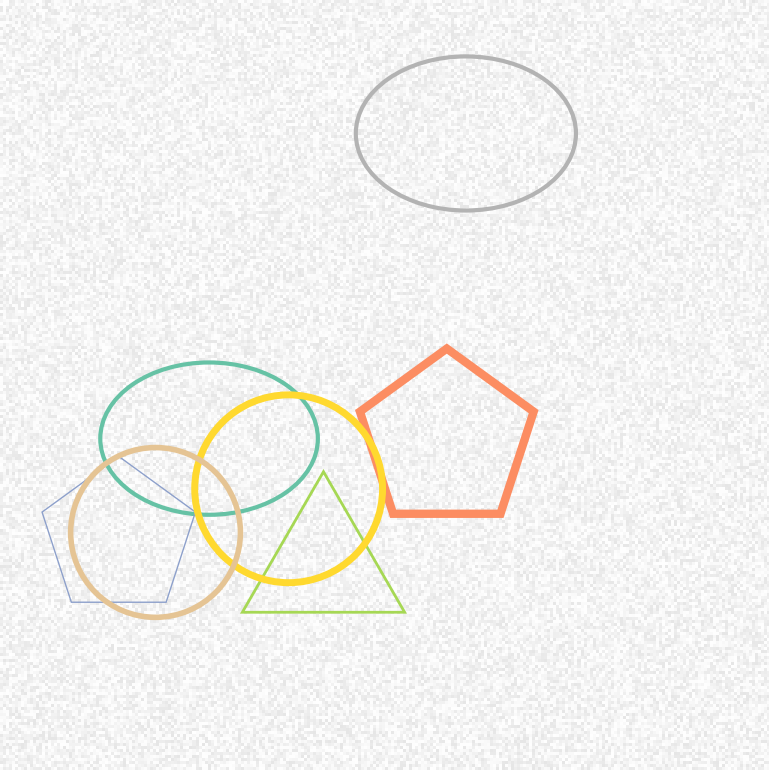[{"shape": "oval", "thickness": 1.5, "radius": 0.71, "center": [0.272, 0.43]}, {"shape": "pentagon", "thickness": 3, "radius": 0.59, "center": [0.58, 0.429]}, {"shape": "pentagon", "thickness": 0.5, "radius": 0.52, "center": [0.154, 0.303]}, {"shape": "triangle", "thickness": 1, "radius": 0.61, "center": [0.42, 0.266]}, {"shape": "circle", "thickness": 2.5, "radius": 0.61, "center": [0.375, 0.365]}, {"shape": "circle", "thickness": 2, "radius": 0.55, "center": [0.202, 0.309]}, {"shape": "oval", "thickness": 1.5, "radius": 0.71, "center": [0.605, 0.827]}]